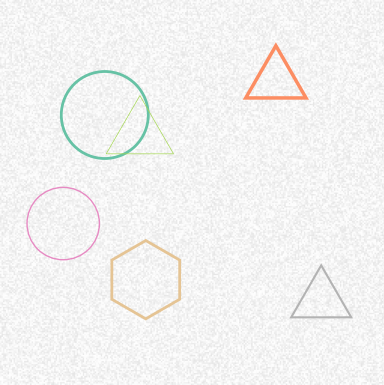[{"shape": "circle", "thickness": 2, "radius": 0.57, "center": [0.272, 0.701]}, {"shape": "triangle", "thickness": 2.5, "radius": 0.45, "center": [0.717, 0.791]}, {"shape": "circle", "thickness": 1, "radius": 0.47, "center": [0.164, 0.419]}, {"shape": "triangle", "thickness": 0.5, "radius": 0.5, "center": [0.363, 0.651]}, {"shape": "hexagon", "thickness": 2, "radius": 0.51, "center": [0.379, 0.274]}, {"shape": "triangle", "thickness": 1.5, "radius": 0.45, "center": [0.834, 0.221]}]